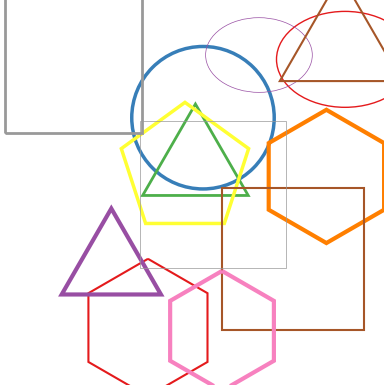[{"shape": "oval", "thickness": 1, "radius": 0.89, "center": [0.896, 0.846]}, {"shape": "hexagon", "thickness": 1.5, "radius": 0.89, "center": [0.384, 0.149]}, {"shape": "circle", "thickness": 2.5, "radius": 0.93, "center": [0.527, 0.694]}, {"shape": "triangle", "thickness": 2, "radius": 0.79, "center": [0.508, 0.571]}, {"shape": "oval", "thickness": 0.5, "radius": 0.69, "center": [0.673, 0.857]}, {"shape": "triangle", "thickness": 3, "radius": 0.74, "center": [0.289, 0.31]}, {"shape": "hexagon", "thickness": 3, "radius": 0.87, "center": [0.848, 0.542]}, {"shape": "pentagon", "thickness": 2.5, "radius": 0.87, "center": [0.48, 0.56]}, {"shape": "triangle", "thickness": 1.5, "radius": 0.91, "center": [0.885, 0.881]}, {"shape": "square", "thickness": 1.5, "radius": 0.93, "center": [0.761, 0.328]}, {"shape": "hexagon", "thickness": 3, "radius": 0.78, "center": [0.577, 0.141]}, {"shape": "square", "thickness": 0.5, "radius": 0.95, "center": [0.553, 0.495]}, {"shape": "square", "thickness": 2, "radius": 0.89, "center": [0.191, 0.833]}]